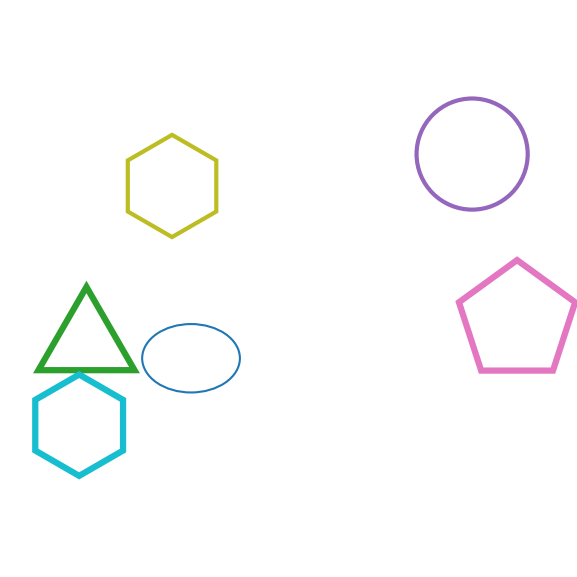[{"shape": "oval", "thickness": 1, "radius": 0.42, "center": [0.331, 0.379]}, {"shape": "triangle", "thickness": 3, "radius": 0.48, "center": [0.15, 0.406]}, {"shape": "circle", "thickness": 2, "radius": 0.48, "center": [0.818, 0.732]}, {"shape": "pentagon", "thickness": 3, "radius": 0.53, "center": [0.895, 0.443]}, {"shape": "hexagon", "thickness": 2, "radius": 0.44, "center": [0.298, 0.677]}, {"shape": "hexagon", "thickness": 3, "radius": 0.44, "center": [0.137, 0.263]}]